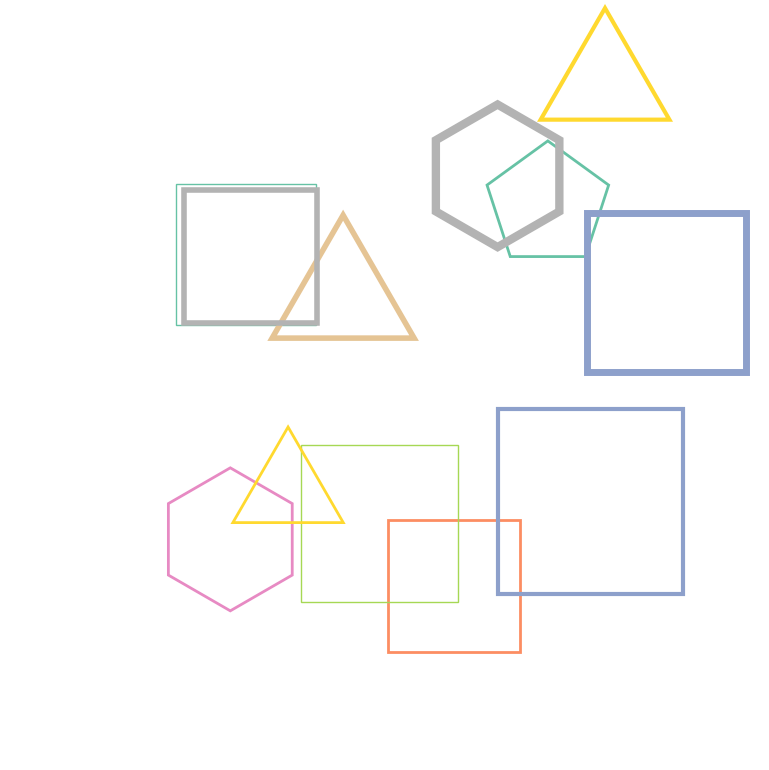[{"shape": "square", "thickness": 0.5, "radius": 0.46, "center": [0.32, 0.669]}, {"shape": "pentagon", "thickness": 1, "radius": 0.42, "center": [0.711, 0.734]}, {"shape": "square", "thickness": 1, "radius": 0.43, "center": [0.59, 0.239]}, {"shape": "square", "thickness": 1.5, "radius": 0.6, "center": [0.767, 0.349]}, {"shape": "square", "thickness": 2.5, "radius": 0.51, "center": [0.866, 0.62]}, {"shape": "hexagon", "thickness": 1, "radius": 0.46, "center": [0.299, 0.3]}, {"shape": "square", "thickness": 0.5, "radius": 0.51, "center": [0.493, 0.32]}, {"shape": "triangle", "thickness": 1.5, "radius": 0.48, "center": [0.786, 0.893]}, {"shape": "triangle", "thickness": 1, "radius": 0.41, "center": [0.374, 0.363]}, {"shape": "triangle", "thickness": 2, "radius": 0.53, "center": [0.446, 0.614]}, {"shape": "square", "thickness": 2, "radius": 0.43, "center": [0.325, 0.667]}, {"shape": "hexagon", "thickness": 3, "radius": 0.46, "center": [0.646, 0.772]}]